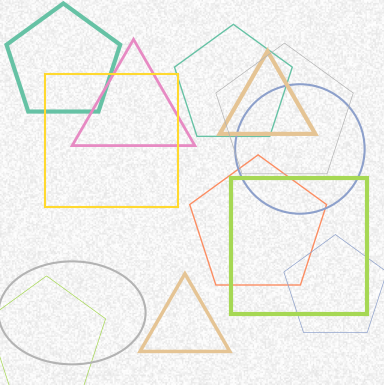[{"shape": "pentagon", "thickness": 1, "radius": 0.8, "center": [0.606, 0.776]}, {"shape": "pentagon", "thickness": 3, "radius": 0.78, "center": [0.165, 0.836]}, {"shape": "pentagon", "thickness": 1, "radius": 0.93, "center": [0.67, 0.411]}, {"shape": "pentagon", "thickness": 0.5, "radius": 0.7, "center": [0.871, 0.25]}, {"shape": "circle", "thickness": 1.5, "radius": 0.84, "center": [0.779, 0.613]}, {"shape": "triangle", "thickness": 2, "radius": 0.92, "center": [0.347, 0.714]}, {"shape": "square", "thickness": 3, "radius": 0.88, "center": [0.777, 0.361]}, {"shape": "pentagon", "thickness": 0.5, "radius": 0.81, "center": [0.121, 0.122]}, {"shape": "square", "thickness": 1.5, "radius": 0.86, "center": [0.289, 0.636]}, {"shape": "triangle", "thickness": 3, "radius": 0.72, "center": [0.695, 0.724]}, {"shape": "triangle", "thickness": 2.5, "radius": 0.67, "center": [0.48, 0.154]}, {"shape": "oval", "thickness": 1.5, "radius": 0.96, "center": [0.187, 0.187]}, {"shape": "pentagon", "thickness": 0.5, "radius": 0.94, "center": [0.739, 0.7]}]